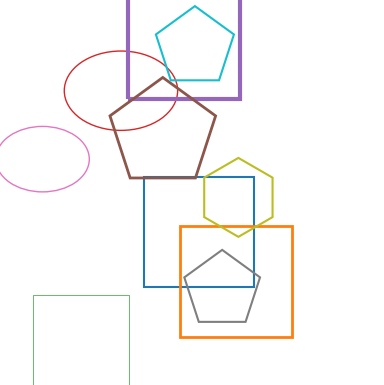[{"shape": "square", "thickness": 1.5, "radius": 0.72, "center": [0.516, 0.398]}, {"shape": "square", "thickness": 2, "radius": 0.73, "center": [0.612, 0.269]}, {"shape": "square", "thickness": 0.5, "radius": 0.63, "center": [0.21, 0.109]}, {"shape": "oval", "thickness": 1, "radius": 0.74, "center": [0.314, 0.764]}, {"shape": "square", "thickness": 3, "radius": 0.73, "center": [0.478, 0.888]}, {"shape": "pentagon", "thickness": 2, "radius": 0.72, "center": [0.423, 0.654]}, {"shape": "oval", "thickness": 1, "radius": 0.61, "center": [0.11, 0.587]}, {"shape": "pentagon", "thickness": 1.5, "radius": 0.52, "center": [0.577, 0.248]}, {"shape": "hexagon", "thickness": 1.5, "radius": 0.51, "center": [0.619, 0.487]}, {"shape": "pentagon", "thickness": 1.5, "radius": 0.53, "center": [0.506, 0.878]}]